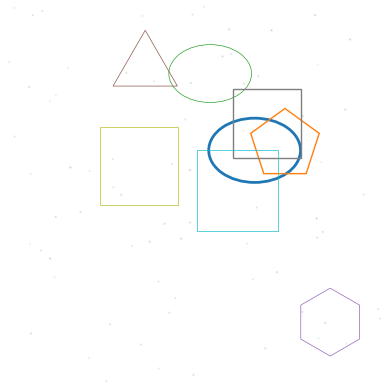[{"shape": "oval", "thickness": 2, "radius": 0.6, "center": [0.661, 0.61]}, {"shape": "pentagon", "thickness": 1, "radius": 0.47, "center": [0.74, 0.625]}, {"shape": "oval", "thickness": 0.5, "radius": 0.54, "center": [0.546, 0.809]}, {"shape": "hexagon", "thickness": 0.5, "radius": 0.44, "center": [0.858, 0.163]}, {"shape": "triangle", "thickness": 0.5, "radius": 0.48, "center": [0.377, 0.825]}, {"shape": "square", "thickness": 1, "radius": 0.44, "center": [0.694, 0.679]}, {"shape": "square", "thickness": 0.5, "radius": 0.51, "center": [0.362, 0.568]}, {"shape": "square", "thickness": 0.5, "radius": 0.53, "center": [0.617, 0.504]}]